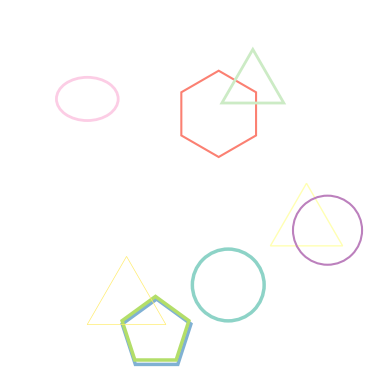[{"shape": "circle", "thickness": 2.5, "radius": 0.47, "center": [0.593, 0.26]}, {"shape": "triangle", "thickness": 1, "radius": 0.54, "center": [0.796, 0.416]}, {"shape": "hexagon", "thickness": 1.5, "radius": 0.56, "center": [0.568, 0.704]}, {"shape": "pentagon", "thickness": 2.5, "radius": 0.47, "center": [0.407, 0.129]}, {"shape": "pentagon", "thickness": 2.5, "radius": 0.46, "center": [0.404, 0.139]}, {"shape": "oval", "thickness": 2, "radius": 0.4, "center": [0.227, 0.743]}, {"shape": "circle", "thickness": 1.5, "radius": 0.45, "center": [0.851, 0.402]}, {"shape": "triangle", "thickness": 2, "radius": 0.46, "center": [0.657, 0.779]}, {"shape": "triangle", "thickness": 0.5, "radius": 0.59, "center": [0.329, 0.216]}]